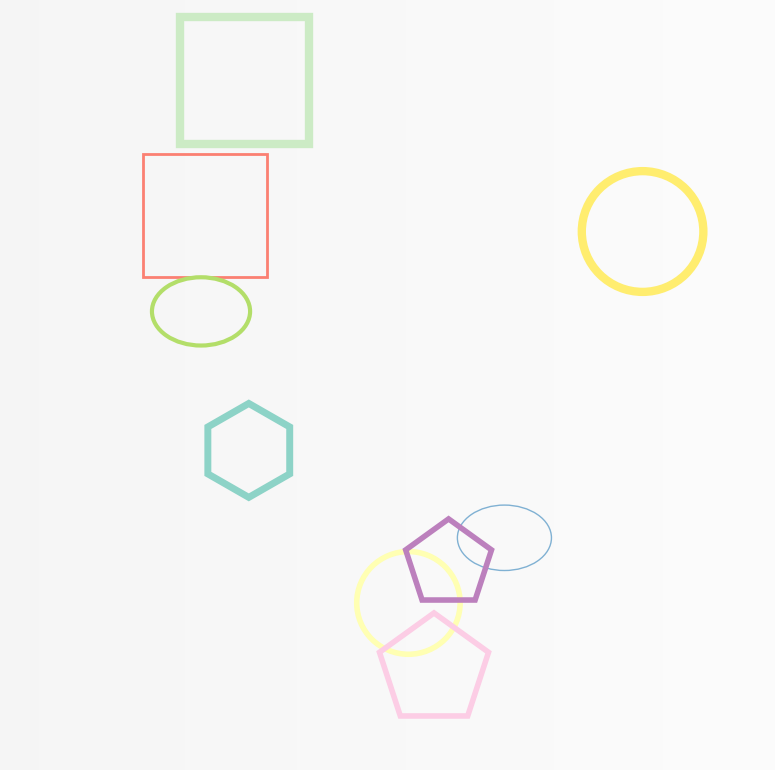[{"shape": "hexagon", "thickness": 2.5, "radius": 0.3, "center": [0.321, 0.415]}, {"shape": "circle", "thickness": 2, "radius": 0.33, "center": [0.527, 0.217]}, {"shape": "square", "thickness": 1, "radius": 0.4, "center": [0.264, 0.72]}, {"shape": "oval", "thickness": 0.5, "radius": 0.3, "center": [0.651, 0.302]}, {"shape": "oval", "thickness": 1.5, "radius": 0.32, "center": [0.259, 0.596]}, {"shape": "pentagon", "thickness": 2, "radius": 0.37, "center": [0.56, 0.13]}, {"shape": "pentagon", "thickness": 2, "radius": 0.29, "center": [0.579, 0.268]}, {"shape": "square", "thickness": 3, "radius": 0.42, "center": [0.316, 0.895]}, {"shape": "circle", "thickness": 3, "radius": 0.39, "center": [0.829, 0.699]}]